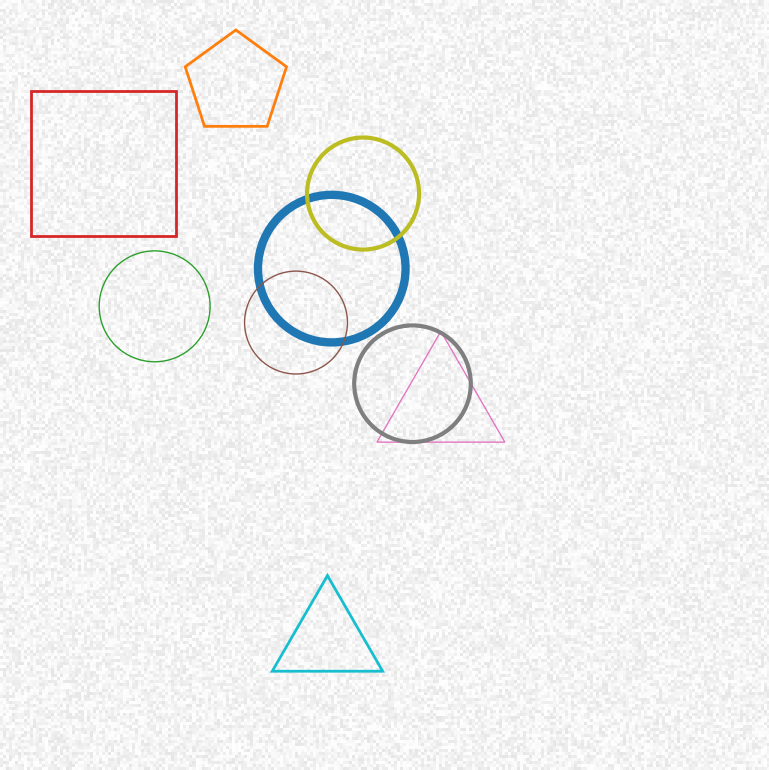[{"shape": "circle", "thickness": 3, "radius": 0.48, "center": [0.431, 0.651]}, {"shape": "pentagon", "thickness": 1, "radius": 0.35, "center": [0.306, 0.892]}, {"shape": "circle", "thickness": 0.5, "radius": 0.36, "center": [0.201, 0.602]}, {"shape": "square", "thickness": 1, "radius": 0.47, "center": [0.134, 0.788]}, {"shape": "circle", "thickness": 0.5, "radius": 0.33, "center": [0.384, 0.581]}, {"shape": "triangle", "thickness": 0.5, "radius": 0.48, "center": [0.573, 0.474]}, {"shape": "circle", "thickness": 1.5, "radius": 0.38, "center": [0.536, 0.502]}, {"shape": "circle", "thickness": 1.5, "radius": 0.36, "center": [0.472, 0.749]}, {"shape": "triangle", "thickness": 1, "radius": 0.41, "center": [0.425, 0.17]}]